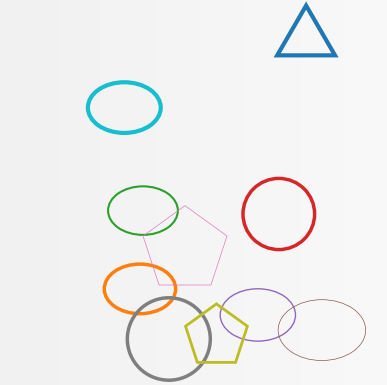[{"shape": "triangle", "thickness": 3, "radius": 0.43, "center": [0.79, 0.899]}, {"shape": "oval", "thickness": 2.5, "radius": 0.46, "center": [0.361, 0.25]}, {"shape": "oval", "thickness": 1.5, "radius": 0.45, "center": [0.369, 0.453]}, {"shape": "circle", "thickness": 2.5, "radius": 0.46, "center": [0.719, 0.444]}, {"shape": "oval", "thickness": 1, "radius": 0.49, "center": [0.665, 0.182]}, {"shape": "oval", "thickness": 0.5, "radius": 0.56, "center": [0.831, 0.143]}, {"shape": "pentagon", "thickness": 0.5, "radius": 0.57, "center": [0.477, 0.352]}, {"shape": "circle", "thickness": 2.5, "radius": 0.54, "center": [0.436, 0.12]}, {"shape": "pentagon", "thickness": 2, "radius": 0.42, "center": [0.559, 0.127]}, {"shape": "oval", "thickness": 3, "radius": 0.47, "center": [0.321, 0.721]}]